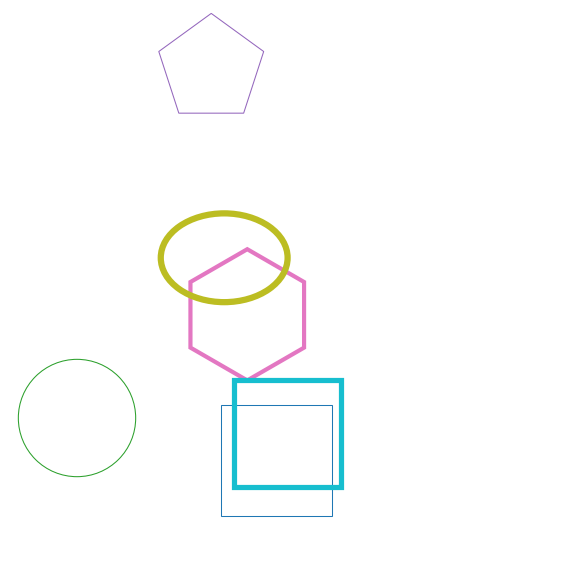[{"shape": "square", "thickness": 0.5, "radius": 0.48, "center": [0.479, 0.202]}, {"shape": "circle", "thickness": 0.5, "radius": 0.51, "center": [0.133, 0.275]}, {"shape": "pentagon", "thickness": 0.5, "radius": 0.48, "center": [0.366, 0.88]}, {"shape": "hexagon", "thickness": 2, "radius": 0.57, "center": [0.428, 0.454]}, {"shape": "oval", "thickness": 3, "radius": 0.55, "center": [0.388, 0.553]}, {"shape": "square", "thickness": 2.5, "radius": 0.46, "center": [0.498, 0.248]}]